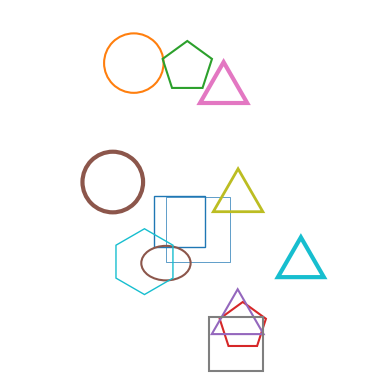[{"shape": "square", "thickness": 1, "radius": 0.33, "center": [0.467, 0.425]}, {"shape": "square", "thickness": 0.5, "radius": 0.42, "center": [0.514, 0.404]}, {"shape": "circle", "thickness": 1.5, "radius": 0.39, "center": [0.348, 0.836]}, {"shape": "pentagon", "thickness": 1.5, "radius": 0.34, "center": [0.486, 0.826]}, {"shape": "pentagon", "thickness": 1.5, "radius": 0.32, "center": [0.631, 0.152]}, {"shape": "triangle", "thickness": 1.5, "radius": 0.39, "center": [0.617, 0.171]}, {"shape": "circle", "thickness": 3, "radius": 0.39, "center": [0.293, 0.527]}, {"shape": "oval", "thickness": 1.5, "radius": 0.32, "center": [0.431, 0.317]}, {"shape": "triangle", "thickness": 3, "radius": 0.35, "center": [0.581, 0.768]}, {"shape": "square", "thickness": 1.5, "radius": 0.35, "center": [0.613, 0.107]}, {"shape": "triangle", "thickness": 2, "radius": 0.37, "center": [0.618, 0.487]}, {"shape": "triangle", "thickness": 3, "radius": 0.34, "center": [0.782, 0.315]}, {"shape": "hexagon", "thickness": 1, "radius": 0.43, "center": [0.375, 0.32]}]